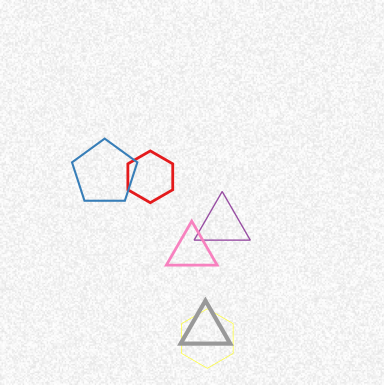[{"shape": "hexagon", "thickness": 2, "radius": 0.34, "center": [0.39, 0.541]}, {"shape": "pentagon", "thickness": 1.5, "radius": 0.45, "center": [0.272, 0.551]}, {"shape": "triangle", "thickness": 1, "radius": 0.42, "center": [0.577, 0.418]}, {"shape": "hexagon", "thickness": 0.5, "radius": 0.39, "center": [0.539, 0.121]}, {"shape": "triangle", "thickness": 2, "radius": 0.38, "center": [0.498, 0.349]}, {"shape": "triangle", "thickness": 3, "radius": 0.37, "center": [0.534, 0.145]}]